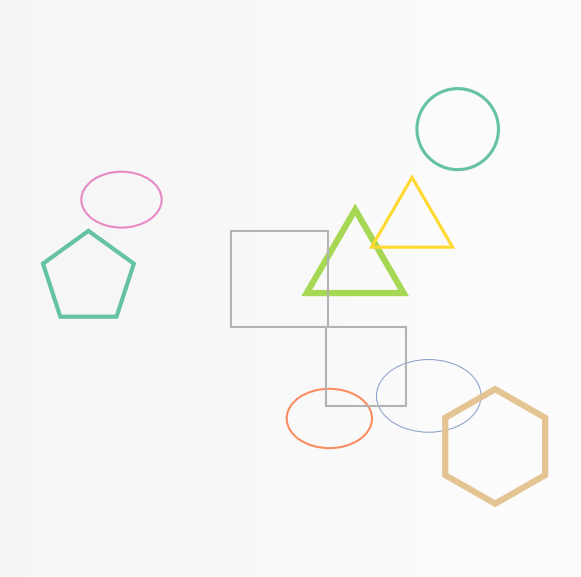[{"shape": "pentagon", "thickness": 2, "radius": 0.41, "center": [0.152, 0.517]}, {"shape": "circle", "thickness": 1.5, "radius": 0.35, "center": [0.787, 0.776]}, {"shape": "oval", "thickness": 1, "radius": 0.37, "center": [0.567, 0.275]}, {"shape": "oval", "thickness": 0.5, "radius": 0.45, "center": [0.738, 0.314]}, {"shape": "oval", "thickness": 1, "radius": 0.35, "center": [0.209, 0.653]}, {"shape": "triangle", "thickness": 3, "radius": 0.48, "center": [0.611, 0.54]}, {"shape": "triangle", "thickness": 1.5, "radius": 0.4, "center": [0.709, 0.611]}, {"shape": "hexagon", "thickness": 3, "radius": 0.5, "center": [0.852, 0.226]}, {"shape": "square", "thickness": 1, "radius": 0.34, "center": [0.63, 0.364]}, {"shape": "square", "thickness": 1, "radius": 0.42, "center": [0.482, 0.516]}]